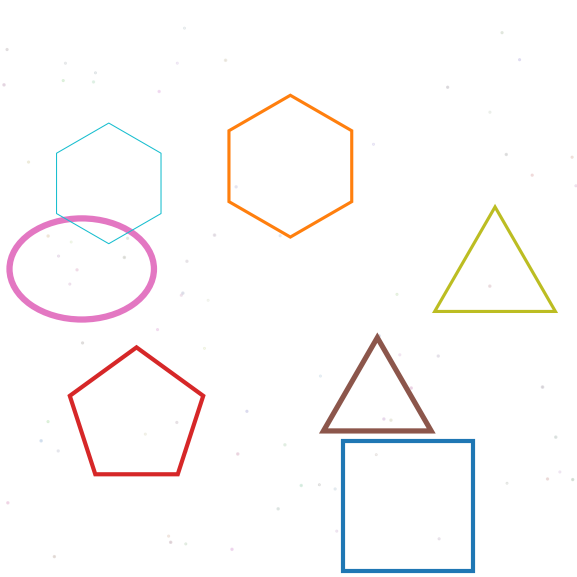[{"shape": "square", "thickness": 2, "radius": 0.56, "center": [0.706, 0.123]}, {"shape": "hexagon", "thickness": 1.5, "radius": 0.61, "center": [0.503, 0.711]}, {"shape": "pentagon", "thickness": 2, "radius": 0.61, "center": [0.236, 0.276]}, {"shape": "triangle", "thickness": 2.5, "radius": 0.54, "center": [0.653, 0.307]}, {"shape": "oval", "thickness": 3, "radius": 0.63, "center": [0.142, 0.533]}, {"shape": "triangle", "thickness": 1.5, "radius": 0.6, "center": [0.857, 0.52]}, {"shape": "hexagon", "thickness": 0.5, "radius": 0.52, "center": [0.188, 0.682]}]